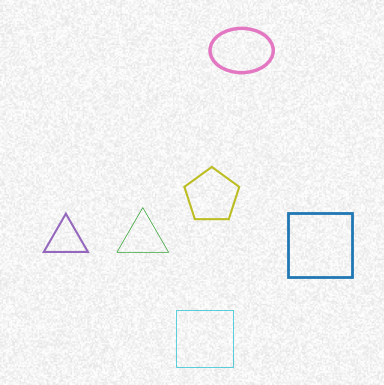[{"shape": "square", "thickness": 2, "radius": 0.41, "center": [0.83, 0.364]}, {"shape": "triangle", "thickness": 0.5, "radius": 0.39, "center": [0.371, 0.383]}, {"shape": "triangle", "thickness": 1.5, "radius": 0.33, "center": [0.171, 0.379]}, {"shape": "oval", "thickness": 2.5, "radius": 0.41, "center": [0.628, 0.869]}, {"shape": "pentagon", "thickness": 1.5, "radius": 0.37, "center": [0.55, 0.491]}, {"shape": "square", "thickness": 0.5, "radius": 0.37, "center": [0.532, 0.12]}]